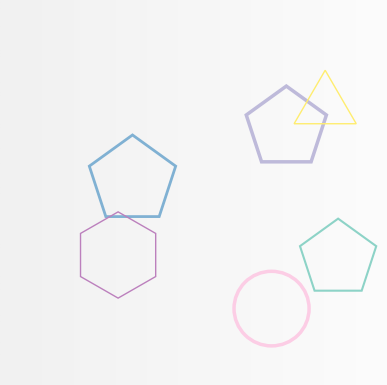[{"shape": "pentagon", "thickness": 1.5, "radius": 0.52, "center": [0.873, 0.329]}, {"shape": "pentagon", "thickness": 2.5, "radius": 0.54, "center": [0.739, 0.668]}, {"shape": "pentagon", "thickness": 2, "radius": 0.59, "center": [0.342, 0.532]}, {"shape": "circle", "thickness": 2.5, "radius": 0.48, "center": [0.701, 0.198]}, {"shape": "hexagon", "thickness": 1, "radius": 0.56, "center": [0.305, 0.338]}, {"shape": "triangle", "thickness": 1, "radius": 0.46, "center": [0.839, 0.725]}]